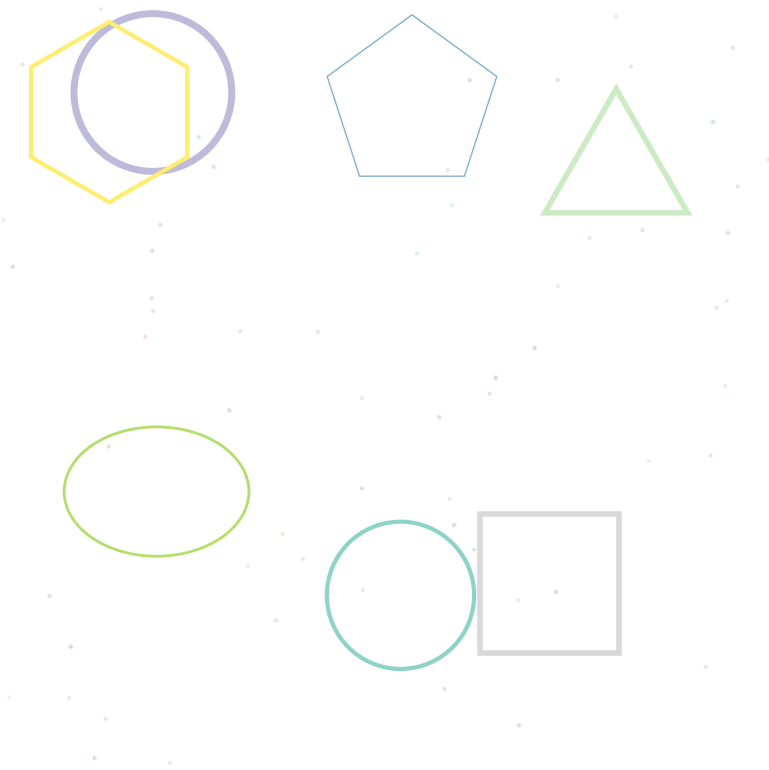[{"shape": "circle", "thickness": 1.5, "radius": 0.48, "center": [0.52, 0.227]}, {"shape": "circle", "thickness": 2.5, "radius": 0.51, "center": [0.199, 0.88]}, {"shape": "pentagon", "thickness": 0.5, "radius": 0.58, "center": [0.535, 0.865]}, {"shape": "oval", "thickness": 1, "radius": 0.6, "center": [0.203, 0.362]}, {"shape": "square", "thickness": 2, "radius": 0.45, "center": [0.713, 0.242]}, {"shape": "triangle", "thickness": 2, "radius": 0.54, "center": [0.8, 0.777]}, {"shape": "hexagon", "thickness": 1.5, "radius": 0.59, "center": [0.142, 0.854]}]